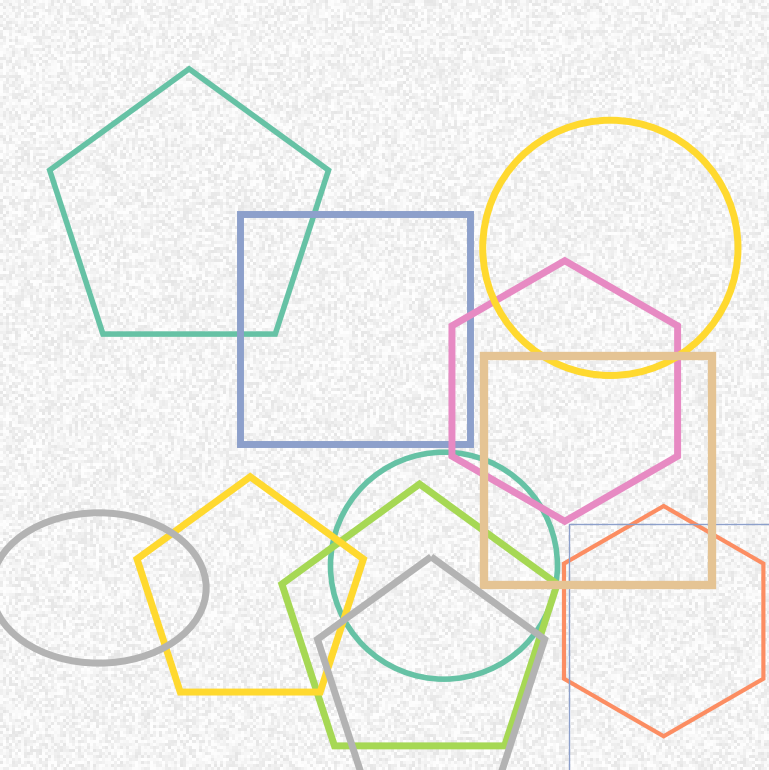[{"shape": "pentagon", "thickness": 2, "radius": 0.95, "center": [0.246, 0.72]}, {"shape": "circle", "thickness": 2, "radius": 0.74, "center": [0.577, 0.265]}, {"shape": "hexagon", "thickness": 1.5, "radius": 0.75, "center": [0.862, 0.193]}, {"shape": "square", "thickness": 0.5, "radius": 0.8, "center": [0.899, 0.159]}, {"shape": "square", "thickness": 2.5, "radius": 0.75, "center": [0.461, 0.573]}, {"shape": "hexagon", "thickness": 2.5, "radius": 0.85, "center": [0.733, 0.492]}, {"shape": "pentagon", "thickness": 2.5, "radius": 0.94, "center": [0.545, 0.183]}, {"shape": "circle", "thickness": 2.5, "radius": 0.83, "center": [0.793, 0.678]}, {"shape": "pentagon", "thickness": 2.5, "radius": 0.77, "center": [0.325, 0.226]}, {"shape": "square", "thickness": 3, "radius": 0.74, "center": [0.776, 0.389]}, {"shape": "oval", "thickness": 2.5, "radius": 0.7, "center": [0.128, 0.236]}, {"shape": "pentagon", "thickness": 2.5, "radius": 0.78, "center": [0.56, 0.122]}]